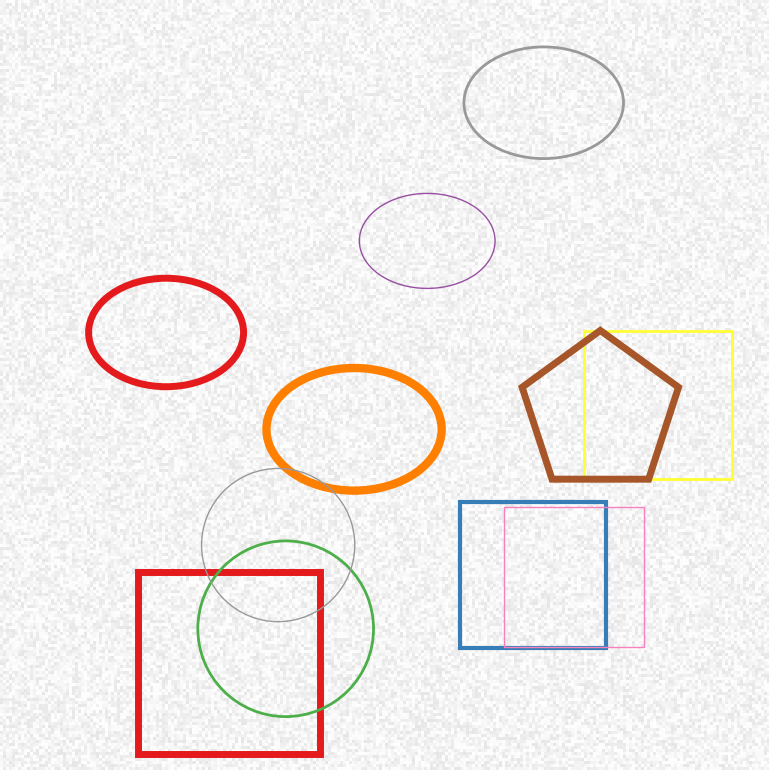[{"shape": "oval", "thickness": 2.5, "radius": 0.5, "center": [0.216, 0.568]}, {"shape": "square", "thickness": 2.5, "radius": 0.59, "center": [0.297, 0.139]}, {"shape": "square", "thickness": 1.5, "radius": 0.47, "center": [0.692, 0.253]}, {"shape": "circle", "thickness": 1, "radius": 0.57, "center": [0.371, 0.183]}, {"shape": "oval", "thickness": 0.5, "radius": 0.44, "center": [0.555, 0.687]}, {"shape": "oval", "thickness": 3, "radius": 0.57, "center": [0.46, 0.442]}, {"shape": "square", "thickness": 1, "radius": 0.48, "center": [0.854, 0.474]}, {"shape": "pentagon", "thickness": 2.5, "radius": 0.53, "center": [0.78, 0.464]}, {"shape": "square", "thickness": 0.5, "radius": 0.46, "center": [0.745, 0.251]}, {"shape": "circle", "thickness": 0.5, "radius": 0.5, "center": [0.361, 0.292]}, {"shape": "oval", "thickness": 1, "radius": 0.52, "center": [0.706, 0.867]}]